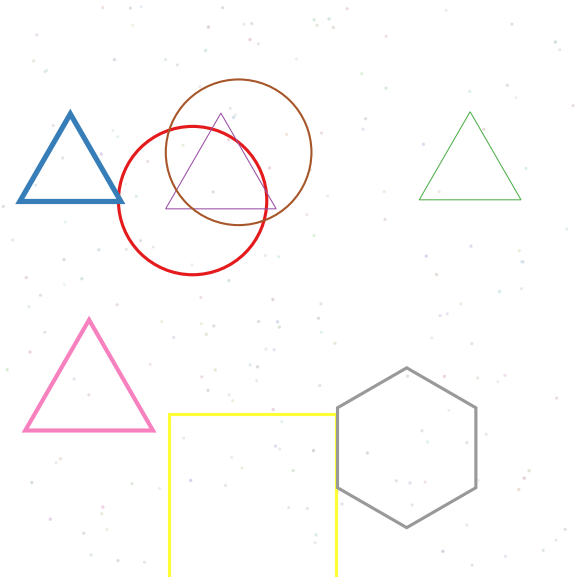[{"shape": "circle", "thickness": 1.5, "radius": 0.64, "center": [0.334, 0.652]}, {"shape": "triangle", "thickness": 2.5, "radius": 0.51, "center": [0.122, 0.701]}, {"shape": "triangle", "thickness": 0.5, "radius": 0.51, "center": [0.814, 0.704]}, {"shape": "triangle", "thickness": 0.5, "radius": 0.55, "center": [0.382, 0.693]}, {"shape": "square", "thickness": 1.5, "radius": 0.72, "center": [0.438, 0.138]}, {"shape": "circle", "thickness": 1, "radius": 0.63, "center": [0.413, 0.735]}, {"shape": "triangle", "thickness": 2, "radius": 0.64, "center": [0.154, 0.318]}, {"shape": "hexagon", "thickness": 1.5, "radius": 0.69, "center": [0.704, 0.224]}]